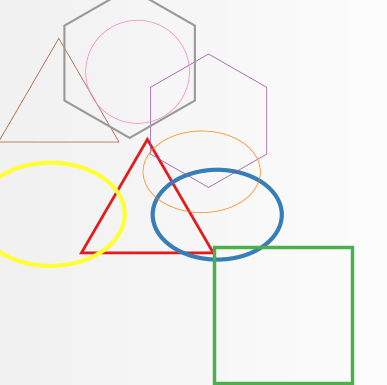[{"shape": "triangle", "thickness": 2, "radius": 0.98, "center": [0.38, 0.441]}, {"shape": "oval", "thickness": 3, "radius": 0.83, "center": [0.561, 0.442]}, {"shape": "square", "thickness": 2.5, "radius": 0.88, "center": [0.73, 0.183]}, {"shape": "hexagon", "thickness": 0.5, "radius": 0.87, "center": [0.538, 0.686]}, {"shape": "oval", "thickness": 0.5, "radius": 0.76, "center": [0.52, 0.554]}, {"shape": "oval", "thickness": 3, "radius": 0.96, "center": [0.13, 0.443]}, {"shape": "triangle", "thickness": 0.5, "radius": 0.9, "center": [0.152, 0.721]}, {"shape": "circle", "thickness": 0.5, "radius": 0.67, "center": [0.355, 0.814]}, {"shape": "hexagon", "thickness": 1.5, "radius": 0.97, "center": [0.335, 0.836]}]